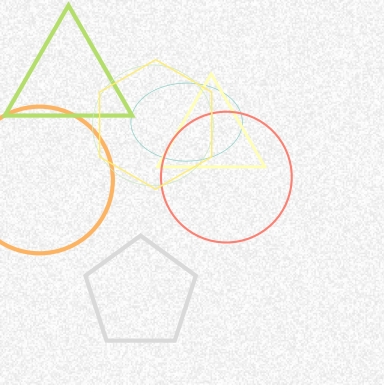[{"shape": "oval", "thickness": 0.5, "radius": 0.72, "center": [0.485, 0.683]}, {"shape": "triangle", "thickness": 2, "radius": 0.8, "center": [0.549, 0.647]}, {"shape": "circle", "thickness": 1.5, "radius": 0.85, "center": [0.588, 0.54]}, {"shape": "circle", "thickness": 3, "radius": 0.95, "center": [0.103, 0.533]}, {"shape": "triangle", "thickness": 3, "radius": 0.95, "center": [0.178, 0.795]}, {"shape": "pentagon", "thickness": 3, "radius": 0.75, "center": [0.365, 0.237]}, {"shape": "circle", "thickness": 0.5, "radius": 0.78, "center": [0.397, 0.674]}, {"shape": "hexagon", "thickness": 1, "radius": 0.84, "center": [0.404, 0.677]}]